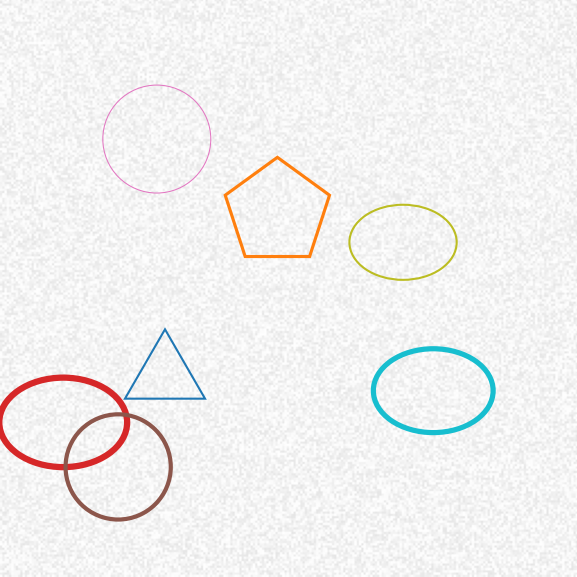[{"shape": "triangle", "thickness": 1, "radius": 0.4, "center": [0.286, 0.349]}, {"shape": "pentagon", "thickness": 1.5, "radius": 0.47, "center": [0.48, 0.632]}, {"shape": "oval", "thickness": 3, "radius": 0.55, "center": [0.109, 0.268]}, {"shape": "circle", "thickness": 2, "radius": 0.46, "center": [0.205, 0.191]}, {"shape": "circle", "thickness": 0.5, "radius": 0.47, "center": [0.272, 0.758]}, {"shape": "oval", "thickness": 1, "radius": 0.46, "center": [0.698, 0.58]}, {"shape": "oval", "thickness": 2.5, "radius": 0.52, "center": [0.75, 0.323]}]